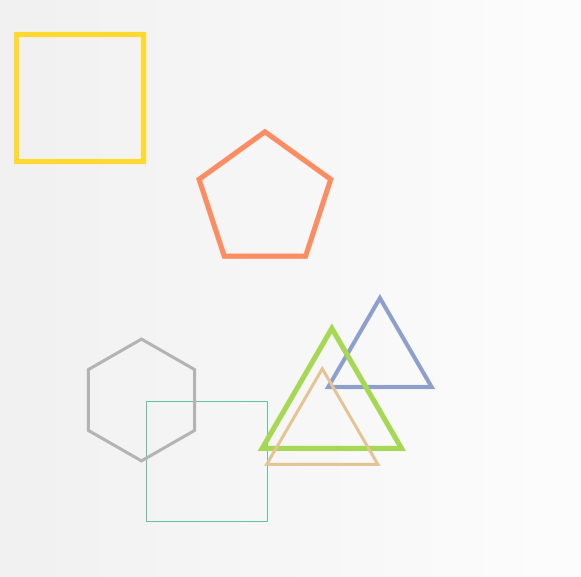[{"shape": "square", "thickness": 0.5, "radius": 0.52, "center": [0.356, 0.201]}, {"shape": "pentagon", "thickness": 2.5, "radius": 0.6, "center": [0.456, 0.652]}, {"shape": "triangle", "thickness": 2, "radius": 0.51, "center": [0.654, 0.38]}, {"shape": "triangle", "thickness": 2.5, "radius": 0.69, "center": [0.571, 0.292]}, {"shape": "square", "thickness": 2.5, "radius": 0.55, "center": [0.136, 0.83]}, {"shape": "triangle", "thickness": 1.5, "radius": 0.55, "center": [0.554, 0.25]}, {"shape": "hexagon", "thickness": 1.5, "radius": 0.53, "center": [0.243, 0.306]}]